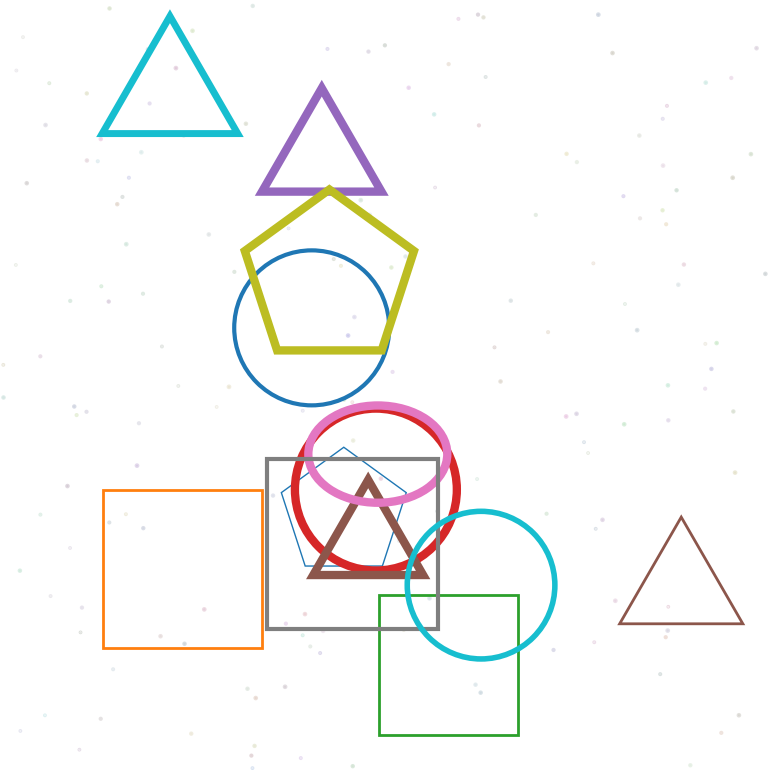[{"shape": "pentagon", "thickness": 0.5, "radius": 0.43, "center": [0.446, 0.334]}, {"shape": "circle", "thickness": 1.5, "radius": 0.5, "center": [0.405, 0.574]}, {"shape": "square", "thickness": 1, "radius": 0.52, "center": [0.237, 0.261]}, {"shape": "square", "thickness": 1, "radius": 0.45, "center": [0.583, 0.137]}, {"shape": "circle", "thickness": 3, "radius": 0.53, "center": [0.488, 0.364]}, {"shape": "triangle", "thickness": 3, "radius": 0.45, "center": [0.418, 0.796]}, {"shape": "triangle", "thickness": 1, "radius": 0.46, "center": [0.885, 0.236]}, {"shape": "triangle", "thickness": 3, "radius": 0.41, "center": [0.478, 0.294]}, {"shape": "oval", "thickness": 3, "radius": 0.45, "center": [0.491, 0.41]}, {"shape": "square", "thickness": 1.5, "radius": 0.55, "center": [0.458, 0.294]}, {"shape": "pentagon", "thickness": 3, "radius": 0.58, "center": [0.428, 0.638]}, {"shape": "triangle", "thickness": 2.5, "radius": 0.51, "center": [0.221, 0.877]}, {"shape": "circle", "thickness": 2, "radius": 0.48, "center": [0.625, 0.24]}]